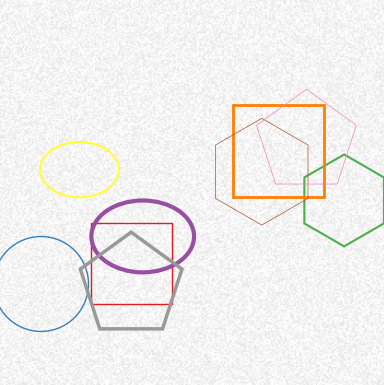[{"shape": "square", "thickness": 1, "radius": 0.52, "center": [0.341, 0.316]}, {"shape": "circle", "thickness": 1, "radius": 0.62, "center": [0.107, 0.262]}, {"shape": "hexagon", "thickness": 1.5, "radius": 0.6, "center": [0.894, 0.479]}, {"shape": "oval", "thickness": 3, "radius": 0.67, "center": [0.371, 0.386]}, {"shape": "square", "thickness": 2, "radius": 0.6, "center": [0.723, 0.608]}, {"shape": "oval", "thickness": 1.5, "radius": 0.51, "center": [0.207, 0.559]}, {"shape": "hexagon", "thickness": 0.5, "radius": 0.69, "center": [0.68, 0.554]}, {"shape": "pentagon", "thickness": 0.5, "radius": 0.68, "center": [0.796, 0.632]}, {"shape": "pentagon", "thickness": 2.5, "radius": 0.69, "center": [0.341, 0.258]}]